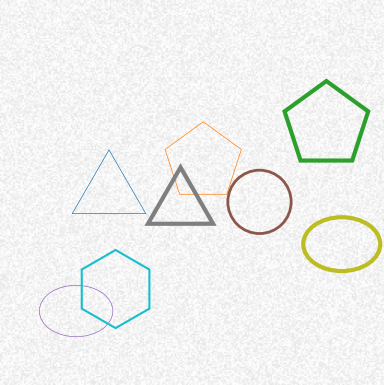[{"shape": "triangle", "thickness": 0.5, "radius": 0.55, "center": [0.283, 0.5]}, {"shape": "pentagon", "thickness": 0.5, "radius": 0.52, "center": [0.528, 0.58]}, {"shape": "pentagon", "thickness": 3, "radius": 0.57, "center": [0.848, 0.675]}, {"shape": "oval", "thickness": 0.5, "radius": 0.48, "center": [0.198, 0.192]}, {"shape": "circle", "thickness": 2, "radius": 0.41, "center": [0.674, 0.476]}, {"shape": "triangle", "thickness": 3, "radius": 0.49, "center": [0.469, 0.468]}, {"shape": "oval", "thickness": 3, "radius": 0.5, "center": [0.888, 0.366]}, {"shape": "hexagon", "thickness": 1.5, "radius": 0.51, "center": [0.3, 0.249]}]